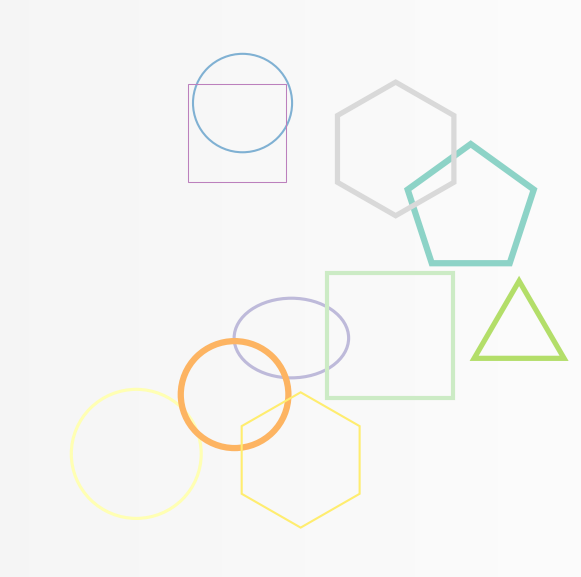[{"shape": "pentagon", "thickness": 3, "radius": 0.57, "center": [0.81, 0.636]}, {"shape": "circle", "thickness": 1.5, "radius": 0.56, "center": [0.234, 0.213]}, {"shape": "oval", "thickness": 1.5, "radius": 0.49, "center": [0.501, 0.414]}, {"shape": "circle", "thickness": 1, "radius": 0.43, "center": [0.417, 0.821]}, {"shape": "circle", "thickness": 3, "radius": 0.46, "center": [0.404, 0.316]}, {"shape": "triangle", "thickness": 2.5, "radius": 0.45, "center": [0.893, 0.423]}, {"shape": "hexagon", "thickness": 2.5, "radius": 0.58, "center": [0.681, 0.741]}, {"shape": "square", "thickness": 0.5, "radius": 0.42, "center": [0.407, 0.769]}, {"shape": "square", "thickness": 2, "radius": 0.54, "center": [0.671, 0.418]}, {"shape": "hexagon", "thickness": 1, "radius": 0.59, "center": [0.517, 0.203]}]